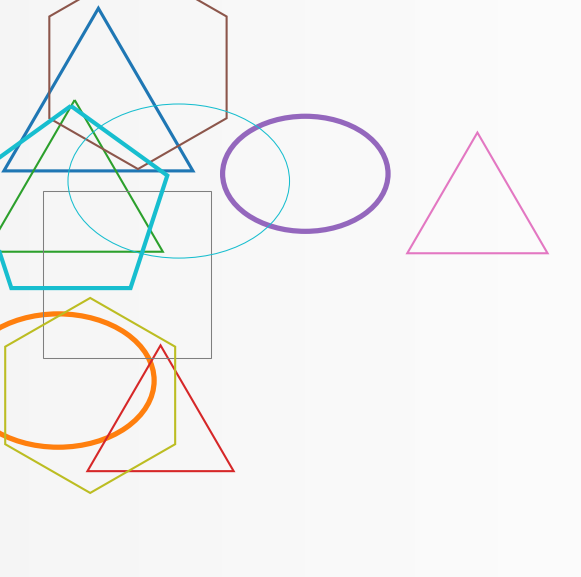[{"shape": "triangle", "thickness": 1.5, "radius": 0.94, "center": [0.169, 0.797]}, {"shape": "oval", "thickness": 2.5, "radius": 0.82, "center": [0.1, 0.34]}, {"shape": "triangle", "thickness": 1, "radius": 0.88, "center": [0.128, 0.651]}, {"shape": "triangle", "thickness": 1, "radius": 0.73, "center": [0.276, 0.256]}, {"shape": "oval", "thickness": 2.5, "radius": 0.71, "center": [0.525, 0.698]}, {"shape": "hexagon", "thickness": 1, "radius": 0.88, "center": [0.237, 0.883]}, {"shape": "triangle", "thickness": 1, "radius": 0.7, "center": [0.821, 0.63]}, {"shape": "square", "thickness": 0.5, "radius": 0.72, "center": [0.218, 0.524]}, {"shape": "hexagon", "thickness": 1, "radius": 0.84, "center": [0.155, 0.314]}, {"shape": "oval", "thickness": 0.5, "radius": 0.95, "center": [0.308, 0.686]}, {"shape": "pentagon", "thickness": 2, "radius": 0.87, "center": [0.122, 0.641]}]